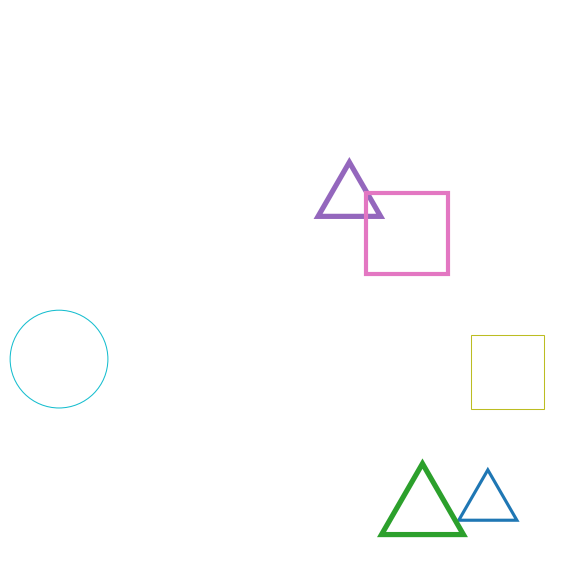[{"shape": "triangle", "thickness": 1.5, "radius": 0.29, "center": [0.845, 0.127]}, {"shape": "triangle", "thickness": 2.5, "radius": 0.41, "center": [0.732, 0.114]}, {"shape": "triangle", "thickness": 2.5, "radius": 0.31, "center": [0.605, 0.656]}, {"shape": "square", "thickness": 2, "radius": 0.35, "center": [0.705, 0.595]}, {"shape": "square", "thickness": 0.5, "radius": 0.32, "center": [0.879, 0.355]}, {"shape": "circle", "thickness": 0.5, "radius": 0.42, "center": [0.102, 0.377]}]